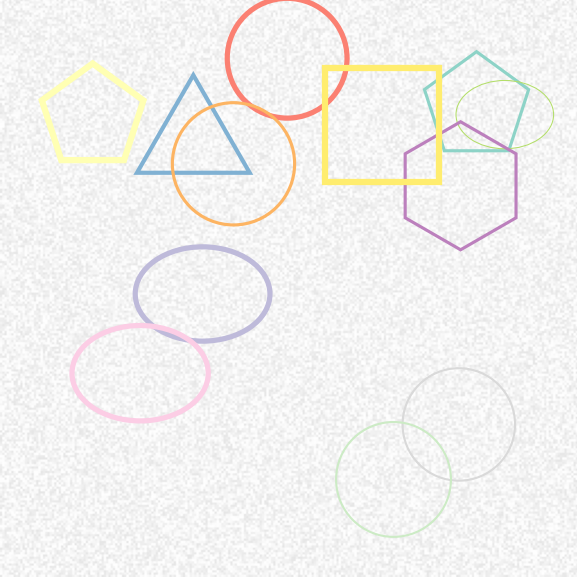[{"shape": "pentagon", "thickness": 1.5, "radius": 0.47, "center": [0.825, 0.815]}, {"shape": "pentagon", "thickness": 3, "radius": 0.46, "center": [0.16, 0.797]}, {"shape": "oval", "thickness": 2.5, "radius": 0.58, "center": [0.351, 0.49]}, {"shape": "circle", "thickness": 2.5, "radius": 0.52, "center": [0.497, 0.898]}, {"shape": "triangle", "thickness": 2, "radius": 0.56, "center": [0.335, 0.756]}, {"shape": "circle", "thickness": 1.5, "radius": 0.53, "center": [0.404, 0.715]}, {"shape": "oval", "thickness": 0.5, "radius": 0.42, "center": [0.874, 0.801]}, {"shape": "oval", "thickness": 2.5, "radius": 0.59, "center": [0.243, 0.353]}, {"shape": "circle", "thickness": 1, "radius": 0.49, "center": [0.794, 0.264]}, {"shape": "hexagon", "thickness": 1.5, "radius": 0.55, "center": [0.798, 0.677]}, {"shape": "circle", "thickness": 1, "radius": 0.5, "center": [0.681, 0.169]}, {"shape": "square", "thickness": 3, "radius": 0.49, "center": [0.661, 0.782]}]